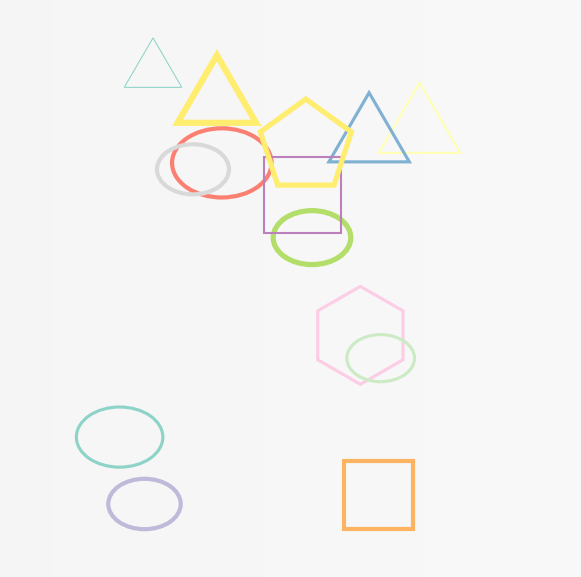[{"shape": "triangle", "thickness": 0.5, "radius": 0.29, "center": [0.263, 0.876]}, {"shape": "oval", "thickness": 1.5, "radius": 0.37, "center": [0.206, 0.242]}, {"shape": "triangle", "thickness": 1, "radius": 0.4, "center": [0.722, 0.775]}, {"shape": "oval", "thickness": 2, "radius": 0.31, "center": [0.249, 0.126]}, {"shape": "oval", "thickness": 2, "radius": 0.43, "center": [0.382, 0.717]}, {"shape": "triangle", "thickness": 1.5, "radius": 0.4, "center": [0.635, 0.759]}, {"shape": "square", "thickness": 2, "radius": 0.29, "center": [0.651, 0.142]}, {"shape": "oval", "thickness": 2.5, "radius": 0.33, "center": [0.537, 0.588]}, {"shape": "hexagon", "thickness": 1.5, "radius": 0.42, "center": [0.62, 0.418]}, {"shape": "oval", "thickness": 2, "radius": 0.31, "center": [0.332, 0.706]}, {"shape": "square", "thickness": 1, "radius": 0.33, "center": [0.52, 0.662]}, {"shape": "oval", "thickness": 1.5, "radius": 0.29, "center": [0.655, 0.379]}, {"shape": "triangle", "thickness": 3, "radius": 0.39, "center": [0.373, 0.825]}, {"shape": "pentagon", "thickness": 2.5, "radius": 0.41, "center": [0.526, 0.745]}]